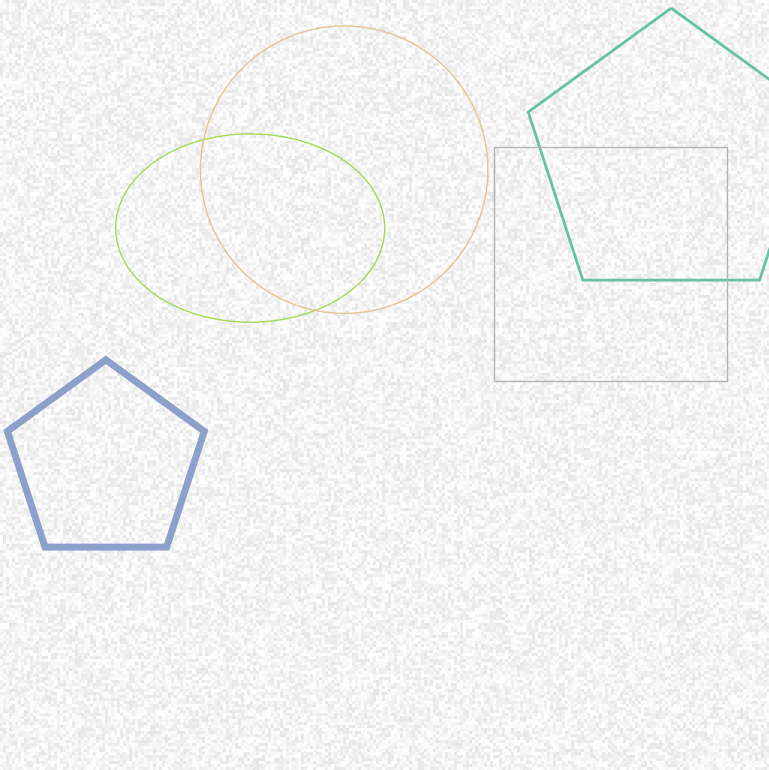[{"shape": "pentagon", "thickness": 1, "radius": 0.98, "center": [0.872, 0.794]}, {"shape": "pentagon", "thickness": 2.5, "radius": 0.67, "center": [0.137, 0.398]}, {"shape": "oval", "thickness": 0.5, "radius": 0.87, "center": [0.325, 0.704]}, {"shape": "circle", "thickness": 0.5, "radius": 0.93, "center": [0.447, 0.78]}, {"shape": "square", "thickness": 0.5, "radius": 0.76, "center": [0.793, 0.657]}]